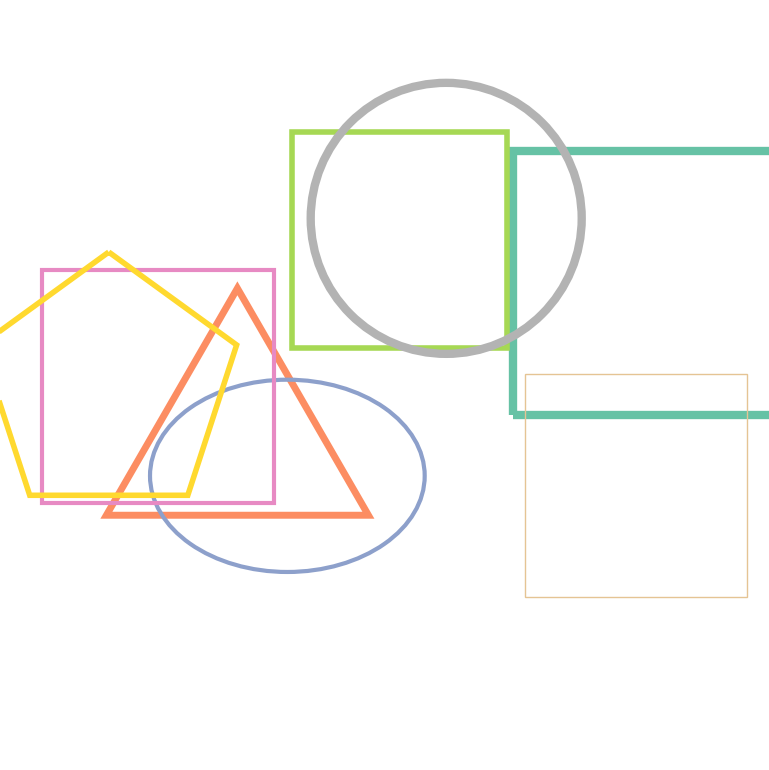[{"shape": "square", "thickness": 3, "radius": 0.86, "center": [0.838, 0.633]}, {"shape": "triangle", "thickness": 2.5, "radius": 0.98, "center": [0.308, 0.429]}, {"shape": "oval", "thickness": 1.5, "radius": 0.89, "center": [0.373, 0.382]}, {"shape": "square", "thickness": 1.5, "radius": 0.75, "center": [0.205, 0.498]}, {"shape": "square", "thickness": 2, "radius": 0.7, "center": [0.519, 0.688]}, {"shape": "pentagon", "thickness": 2, "radius": 0.87, "center": [0.141, 0.498]}, {"shape": "square", "thickness": 0.5, "radius": 0.72, "center": [0.826, 0.37]}, {"shape": "circle", "thickness": 3, "radius": 0.88, "center": [0.579, 0.716]}]